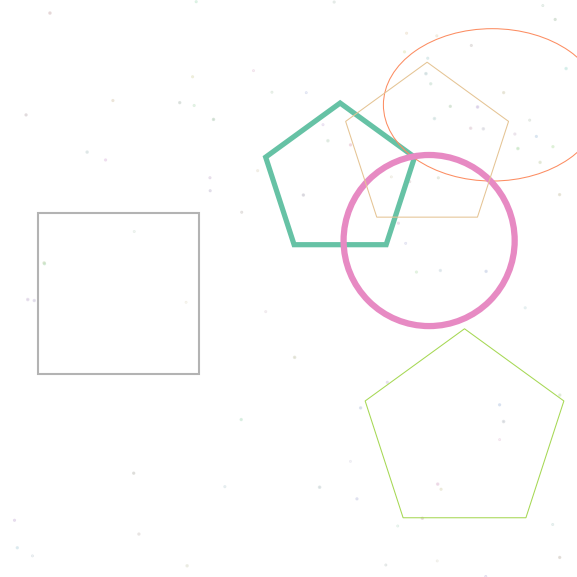[{"shape": "pentagon", "thickness": 2.5, "radius": 0.68, "center": [0.589, 0.685]}, {"shape": "oval", "thickness": 0.5, "radius": 0.94, "center": [0.852, 0.818]}, {"shape": "circle", "thickness": 3, "radius": 0.74, "center": [0.743, 0.583]}, {"shape": "pentagon", "thickness": 0.5, "radius": 0.9, "center": [0.804, 0.249]}, {"shape": "pentagon", "thickness": 0.5, "radius": 0.74, "center": [0.74, 0.743]}, {"shape": "square", "thickness": 1, "radius": 0.7, "center": [0.205, 0.491]}]